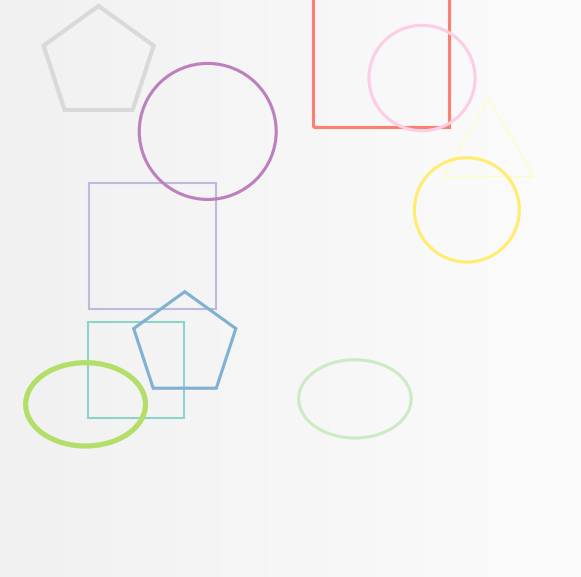[{"shape": "square", "thickness": 1, "radius": 0.42, "center": [0.234, 0.359]}, {"shape": "triangle", "thickness": 0.5, "radius": 0.45, "center": [0.841, 0.739]}, {"shape": "square", "thickness": 1, "radius": 0.55, "center": [0.262, 0.573]}, {"shape": "square", "thickness": 1.5, "radius": 0.59, "center": [0.656, 0.897]}, {"shape": "pentagon", "thickness": 1.5, "radius": 0.46, "center": [0.318, 0.402]}, {"shape": "oval", "thickness": 2.5, "radius": 0.52, "center": [0.147, 0.299]}, {"shape": "circle", "thickness": 1.5, "radius": 0.46, "center": [0.726, 0.864]}, {"shape": "pentagon", "thickness": 2, "radius": 0.5, "center": [0.17, 0.889]}, {"shape": "circle", "thickness": 1.5, "radius": 0.59, "center": [0.357, 0.772]}, {"shape": "oval", "thickness": 1.5, "radius": 0.48, "center": [0.611, 0.308]}, {"shape": "circle", "thickness": 1.5, "radius": 0.45, "center": [0.803, 0.636]}]